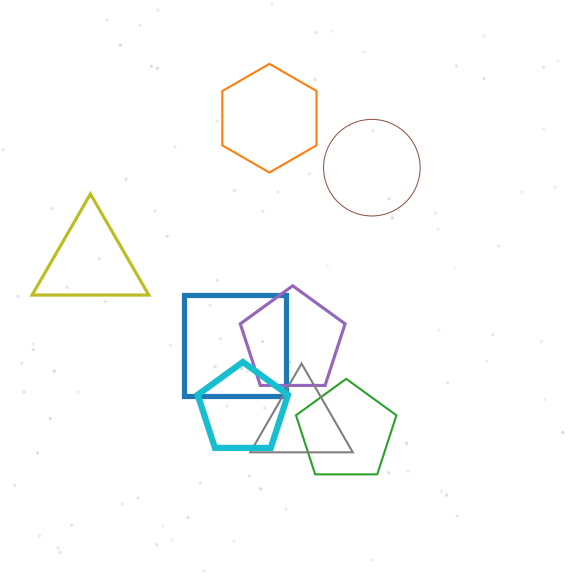[{"shape": "square", "thickness": 2.5, "radius": 0.44, "center": [0.407, 0.4]}, {"shape": "hexagon", "thickness": 1, "radius": 0.47, "center": [0.467, 0.794]}, {"shape": "pentagon", "thickness": 1, "radius": 0.46, "center": [0.599, 0.252]}, {"shape": "pentagon", "thickness": 1.5, "radius": 0.48, "center": [0.507, 0.409]}, {"shape": "circle", "thickness": 0.5, "radius": 0.42, "center": [0.644, 0.709]}, {"shape": "triangle", "thickness": 1, "radius": 0.51, "center": [0.522, 0.267]}, {"shape": "triangle", "thickness": 1.5, "radius": 0.58, "center": [0.157, 0.547]}, {"shape": "pentagon", "thickness": 3, "radius": 0.41, "center": [0.42, 0.29]}]